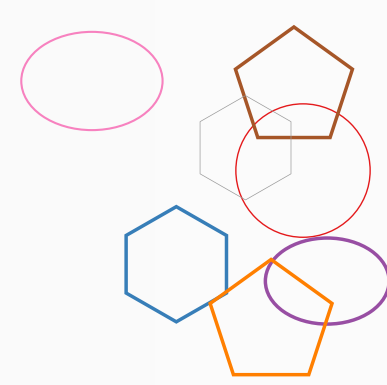[{"shape": "circle", "thickness": 1, "radius": 0.87, "center": [0.782, 0.557]}, {"shape": "hexagon", "thickness": 2.5, "radius": 0.75, "center": [0.455, 0.314]}, {"shape": "oval", "thickness": 2.5, "radius": 0.8, "center": [0.844, 0.27]}, {"shape": "pentagon", "thickness": 2.5, "radius": 0.83, "center": [0.7, 0.161]}, {"shape": "pentagon", "thickness": 2.5, "radius": 0.79, "center": [0.759, 0.771]}, {"shape": "oval", "thickness": 1.5, "radius": 0.91, "center": [0.237, 0.79]}, {"shape": "hexagon", "thickness": 0.5, "radius": 0.68, "center": [0.634, 0.616]}]